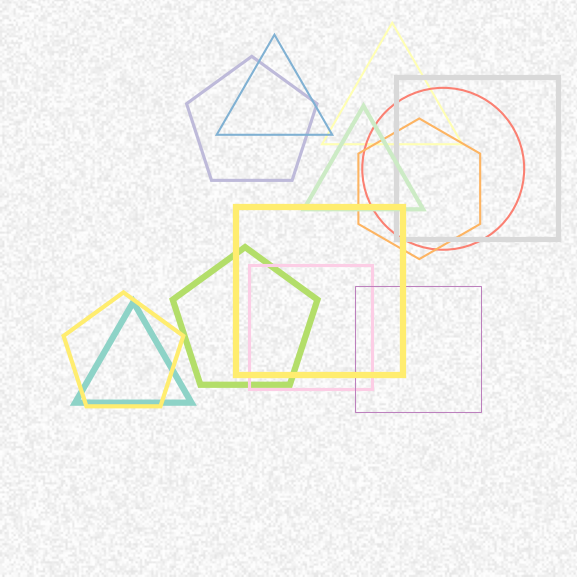[{"shape": "triangle", "thickness": 3, "radius": 0.58, "center": [0.231, 0.36]}, {"shape": "triangle", "thickness": 1, "radius": 0.7, "center": [0.679, 0.819]}, {"shape": "pentagon", "thickness": 1.5, "radius": 0.59, "center": [0.436, 0.783]}, {"shape": "circle", "thickness": 1, "radius": 0.7, "center": [0.767, 0.707]}, {"shape": "triangle", "thickness": 1, "radius": 0.58, "center": [0.475, 0.824]}, {"shape": "hexagon", "thickness": 1, "radius": 0.61, "center": [0.726, 0.672]}, {"shape": "pentagon", "thickness": 3, "radius": 0.66, "center": [0.424, 0.439]}, {"shape": "square", "thickness": 1.5, "radius": 0.54, "center": [0.538, 0.432]}, {"shape": "square", "thickness": 2.5, "radius": 0.7, "center": [0.826, 0.726]}, {"shape": "square", "thickness": 0.5, "radius": 0.55, "center": [0.724, 0.395]}, {"shape": "triangle", "thickness": 2, "radius": 0.6, "center": [0.629, 0.696]}, {"shape": "pentagon", "thickness": 2, "radius": 0.55, "center": [0.214, 0.384]}, {"shape": "square", "thickness": 3, "radius": 0.73, "center": [0.553, 0.495]}]